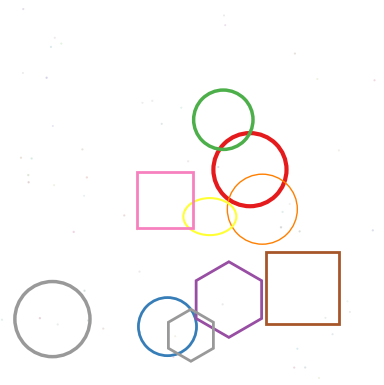[{"shape": "circle", "thickness": 3, "radius": 0.47, "center": [0.649, 0.559]}, {"shape": "circle", "thickness": 2, "radius": 0.38, "center": [0.435, 0.152]}, {"shape": "circle", "thickness": 2.5, "radius": 0.39, "center": [0.58, 0.689]}, {"shape": "hexagon", "thickness": 2, "radius": 0.49, "center": [0.594, 0.222]}, {"shape": "circle", "thickness": 1, "radius": 0.45, "center": [0.681, 0.457]}, {"shape": "oval", "thickness": 1.5, "radius": 0.34, "center": [0.545, 0.437]}, {"shape": "square", "thickness": 2, "radius": 0.47, "center": [0.786, 0.251]}, {"shape": "square", "thickness": 2, "radius": 0.36, "center": [0.429, 0.481]}, {"shape": "circle", "thickness": 2.5, "radius": 0.49, "center": [0.136, 0.171]}, {"shape": "hexagon", "thickness": 2, "radius": 0.34, "center": [0.496, 0.129]}]